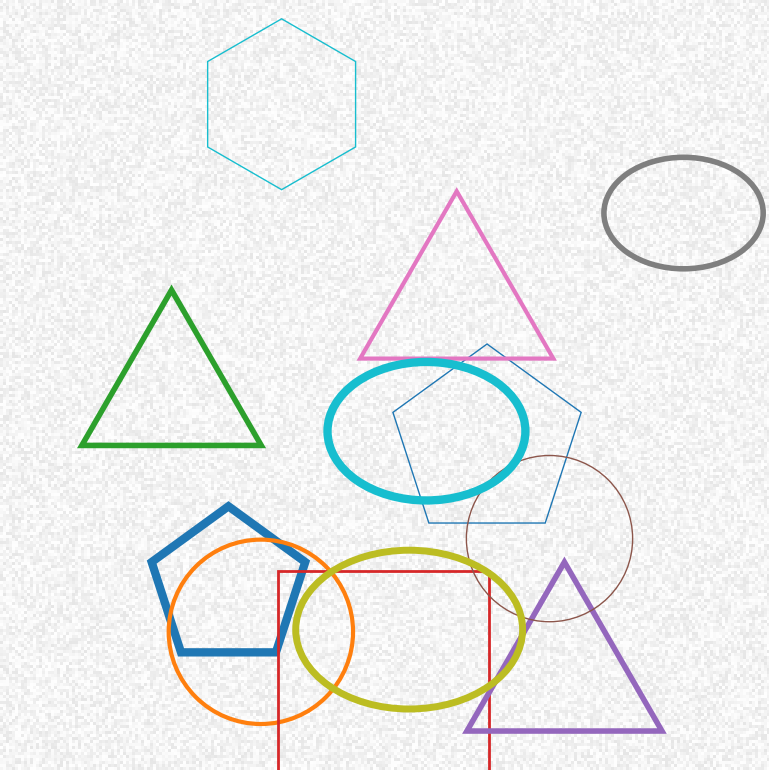[{"shape": "pentagon", "thickness": 0.5, "radius": 0.64, "center": [0.633, 0.425]}, {"shape": "pentagon", "thickness": 3, "radius": 0.52, "center": [0.297, 0.238]}, {"shape": "circle", "thickness": 1.5, "radius": 0.6, "center": [0.339, 0.179]}, {"shape": "triangle", "thickness": 2, "radius": 0.67, "center": [0.223, 0.489]}, {"shape": "square", "thickness": 1, "radius": 0.68, "center": [0.498, 0.122]}, {"shape": "triangle", "thickness": 2, "radius": 0.73, "center": [0.733, 0.124]}, {"shape": "circle", "thickness": 0.5, "radius": 0.54, "center": [0.714, 0.3]}, {"shape": "triangle", "thickness": 1.5, "radius": 0.72, "center": [0.593, 0.607]}, {"shape": "oval", "thickness": 2, "radius": 0.52, "center": [0.888, 0.723]}, {"shape": "oval", "thickness": 2.5, "radius": 0.74, "center": [0.531, 0.182]}, {"shape": "hexagon", "thickness": 0.5, "radius": 0.55, "center": [0.366, 0.865]}, {"shape": "oval", "thickness": 3, "radius": 0.64, "center": [0.554, 0.44]}]